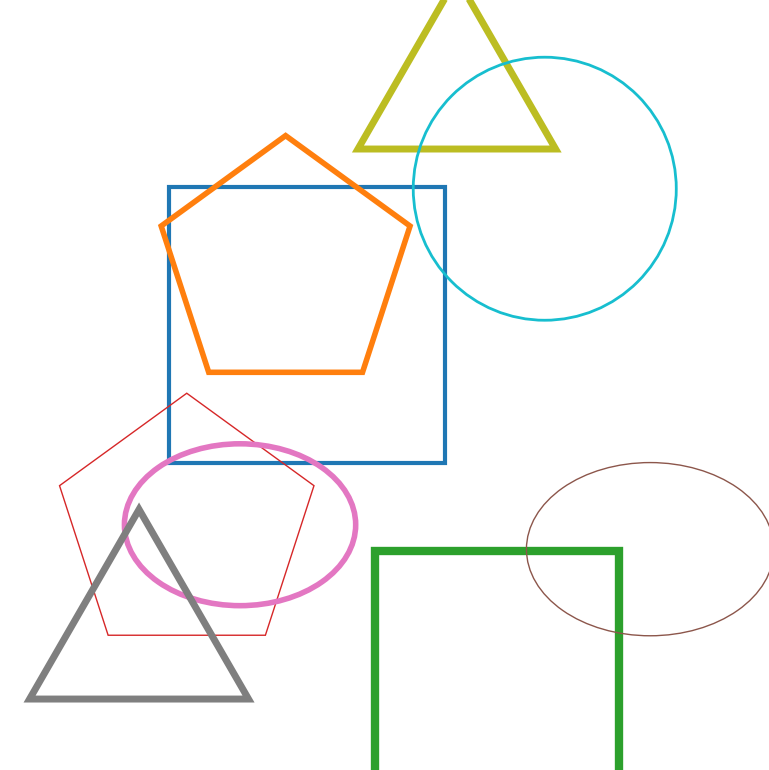[{"shape": "square", "thickness": 1.5, "radius": 0.9, "center": [0.399, 0.578]}, {"shape": "pentagon", "thickness": 2, "radius": 0.85, "center": [0.371, 0.654]}, {"shape": "square", "thickness": 3, "radius": 0.79, "center": [0.645, 0.127]}, {"shape": "pentagon", "thickness": 0.5, "radius": 0.87, "center": [0.243, 0.316]}, {"shape": "oval", "thickness": 0.5, "radius": 0.8, "center": [0.844, 0.287]}, {"shape": "oval", "thickness": 2, "radius": 0.75, "center": [0.312, 0.319]}, {"shape": "triangle", "thickness": 2.5, "radius": 0.82, "center": [0.181, 0.174]}, {"shape": "triangle", "thickness": 2.5, "radius": 0.74, "center": [0.593, 0.881]}, {"shape": "circle", "thickness": 1, "radius": 0.85, "center": [0.707, 0.755]}]